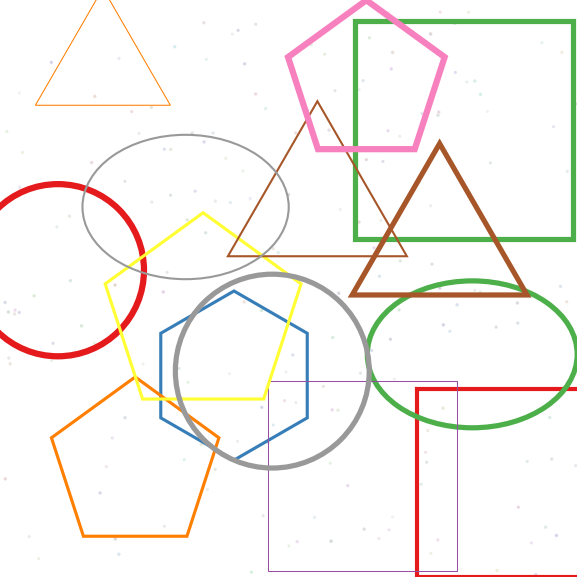[{"shape": "circle", "thickness": 3, "radius": 0.75, "center": [0.1, 0.531]}, {"shape": "square", "thickness": 2, "radius": 0.82, "center": [0.885, 0.163]}, {"shape": "hexagon", "thickness": 1.5, "radius": 0.73, "center": [0.405, 0.349]}, {"shape": "oval", "thickness": 2.5, "radius": 0.91, "center": [0.818, 0.386]}, {"shape": "square", "thickness": 2.5, "radius": 0.94, "center": [0.803, 0.774]}, {"shape": "square", "thickness": 0.5, "radius": 0.82, "center": [0.627, 0.175]}, {"shape": "triangle", "thickness": 0.5, "radius": 0.67, "center": [0.178, 0.884]}, {"shape": "pentagon", "thickness": 1.5, "radius": 0.76, "center": [0.234, 0.194]}, {"shape": "pentagon", "thickness": 1.5, "radius": 0.89, "center": [0.352, 0.452]}, {"shape": "triangle", "thickness": 2.5, "radius": 0.87, "center": [0.761, 0.576]}, {"shape": "triangle", "thickness": 1, "radius": 0.89, "center": [0.55, 0.645]}, {"shape": "pentagon", "thickness": 3, "radius": 0.71, "center": [0.634, 0.856]}, {"shape": "circle", "thickness": 2.5, "radius": 0.84, "center": [0.472, 0.357]}, {"shape": "oval", "thickness": 1, "radius": 0.89, "center": [0.321, 0.641]}]